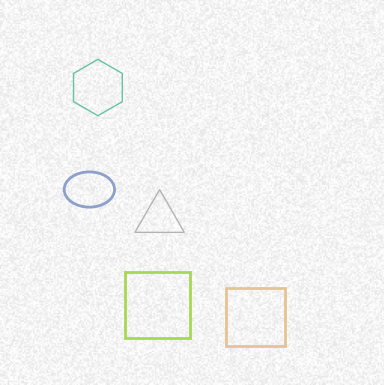[{"shape": "hexagon", "thickness": 1, "radius": 0.37, "center": [0.254, 0.773]}, {"shape": "oval", "thickness": 2, "radius": 0.33, "center": [0.232, 0.508]}, {"shape": "square", "thickness": 2, "radius": 0.43, "center": [0.409, 0.208]}, {"shape": "square", "thickness": 2, "radius": 0.38, "center": [0.664, 0.177]}, {"shape": "triangle", "thickness": 1, "radius": 0.37, "center": [0.415, 0.433]}]